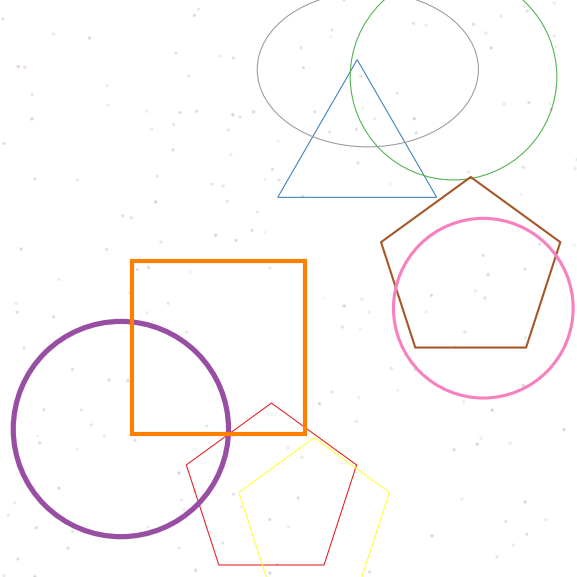[{"shape": "pentagon", "thickness": 0.5, "radius": 0.77, "center": [0.47, 0.146]}, {"shape": "triangle", "thickness": 0.5, "radius": 0.79, "center": [0.619, 0.737]}, {"shape": "circle", "thickness": 0.5, "radius": 0.89, "center": [0.785, 0.866]}, {"shape": "circle", "thickness": 2.5, "radius": 0.93, "center": [0.209, 0.256]}, {"shape": "square", "thickness": 2, "radius": 0.75, "center": [0.378, 0.398]}, {"shape": "pentagon", "thickness": 0.5, "radius": 0.69, "center": [0.544, 0.104]}, {"shape": "pentagon", "thickness": 1, "radius": 0.82, "center": [0.815, 0.529]}, {"shape": "circle", "thickness": 1.5, "radius": 0.78, "center": [0.837, 0.465]}, {"shape": "oval", "thickness": 0.5, "radius": 0.96, "center": [0.637, 0.879]}]